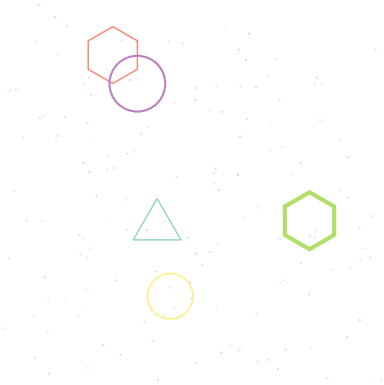[{"shape": "triangle", "thickness": 1, "radius": 0.36, "center": [0.408, 0.413]}, {"shape": "hexagon", "thickness": 1, "radius": 0.37, "center": [0.293, 0.857]}, {"shape": "hexagon", "thickness": 3, "radius": 0.37, "center": [0.804, 0.427]}, {"shape": "circle", "thickness": 1.5, "radius": 0.36, "center": [0.357, 0.783]}, {"shape": "circle", "thickness": 1, "radius": 0.3, "center": [0.442, 0.231]}]